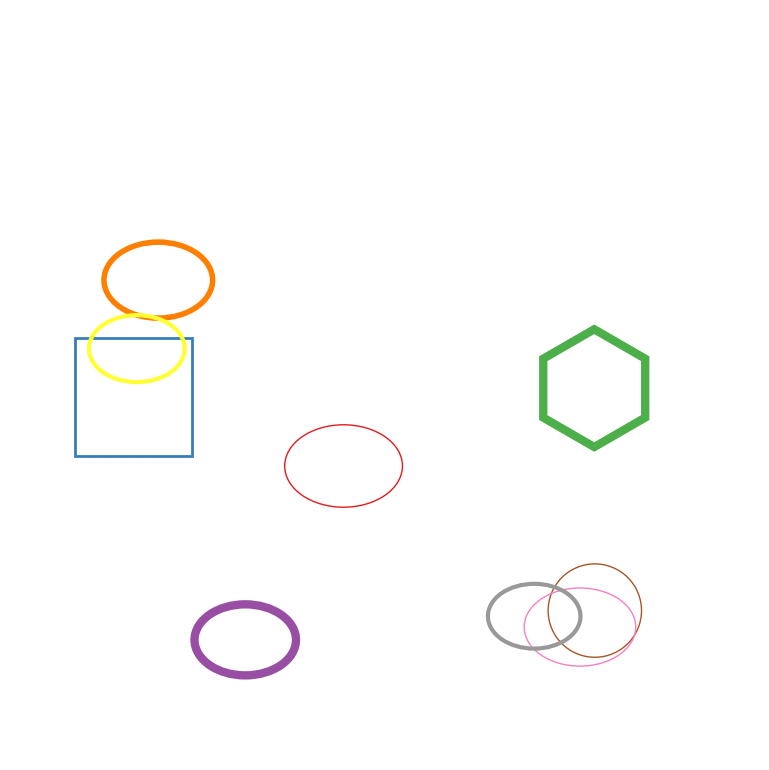[{"shape": "oval", "thickness": 0.5, "radius": 0.38, "center": [0.446, 0.395]}, {"shape": "square", "thickness": 1, "radius": 0.38, "center": [0.173, 0.484]}, {"shape": "hexagon", "thickness": 3, "radius": 0.38, "center": [0.772, 0.496]}, {"shape": "oval", "thickness": 3, "radius": 0.33, "center": [0.319, 0.169]}, {"shape": "oval", "thickness": 2, "radius": 0.35, "center": [0.206, 0.636]}, {"shape": "oval", "thickness": 1.5, "radius": 0.31, "center": [0.178, 0.547]}, {"shape": "circle", "thickness": 0.5, "radius": 0.3, "center": [0.772, 0.207]}, {"shape": "oval", "thickness": 0.5, "radius": 0.36, "center": [0.753, 0.186]}, {"shape": "oval", "thickness": 1.5, "radius": 0.3, "center": [0.694, 0.2]}]